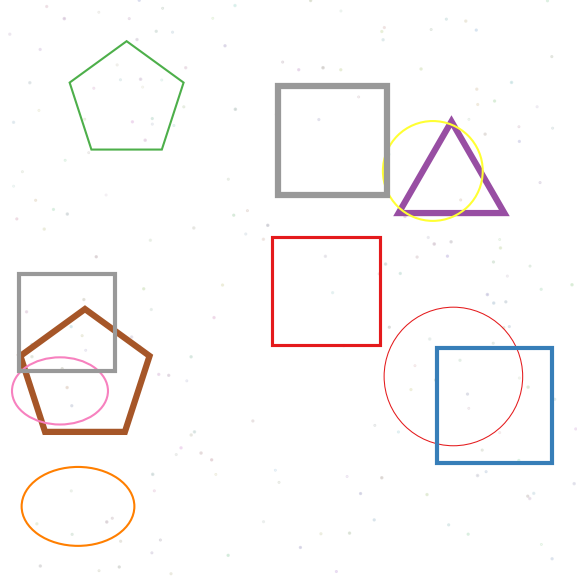[{"shape": "square", "thickness": 1.5, "radius": 0.47, "center": [0.564, 0.495]}, {"shape": "circle", "thickness": 0.5, "radius": 0.6, "center": [0.785, 0.347]}, {"shape": "square", "thickness": 2, "radius": 0.5, "center": [0.856, 0.297]}, {"shape": "pentagon", "thickness": 1, "radius": 0.52, "center": [0.219, 0.824]}, {"shape": "triangle", "thickness": 3, "radius": 0.53, "center": [0.782, 0.683]}, {"shape": "oval", "thickness": 1, "radius": 0.49, "center": [0.135, 0.122]}, {"shape": "circle", "thickness": 1, "radius": 0.43, "center": [0.749, 0.703]}, {"shape": "pentagon", "thickness": 3, "radius": 0.59, "center": [0.147, 0.346]}, {"shape": "oval", "thickness": 1, "radius": 0.42, "center": [0.104, 0.322]}, {"shape": "square", "thickness": 3, "radius": 0.47, "center": [0.576, 0.756]}, {"shape": "square", "thickness": 2, "radius": 0.42, "center": [0.116, 0.44]}]